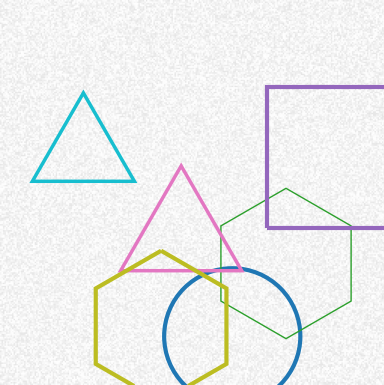[{"shape": "circle", "thickness": 3, "radius": 0.88, "center": [0.603, 0.126]}, {"shape": "hexagon", "thickness": 1, "radius": 0.98, "center": [0.743, 0.316]}, {"shape": "square", "thickness": 3, "radius": 0.91, "center": [0.875, 0.591]}, {"shape": "triangle", "thickness": 2.5, "radius": 0.91, "center": [0.471, 0.388]}, {"shape": "hexagon", "thickness": 3, "radius": 0.98, "center": [0.418, 0.153]}, {"shape": "triangle", "thickness": 2.5, "radius": 0.76, "center": [0.217, 0.606]}]